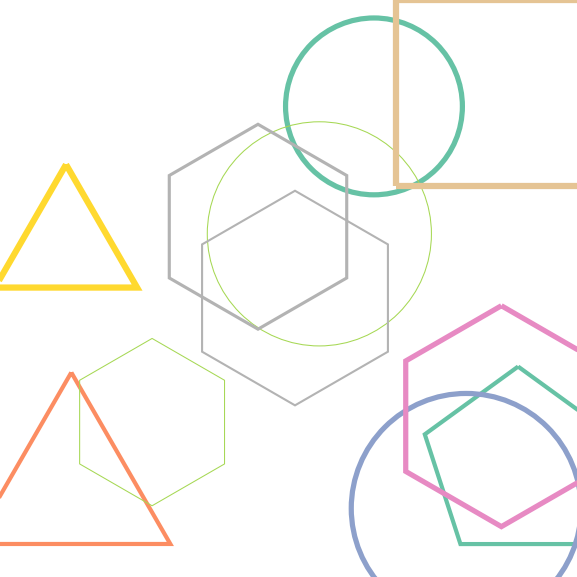[{"shape": "pentagon", "thickness": 2, "radius": 0.85, "center": [0.897, 0.195]}, {"shape": "circle", "thickness": 2.5, "radius": 0.77, "center": [0.648, 0.815]}, {"shape": "triangle", "thickness": 2, "radius": 0.99, "center": [0.123, 0.156]}, {"shape": "circle", "thickness": 2.5, "radius": 0.99, "center": [0.807, 0.119]}, {"shape": "hexagon", "thickness": 2.5, "radius": 0.96, "center": [0.868, 0.278]}, {"shape": "hexagon", "thickness": 0.5, "radius": 0.72, "center": [0.263, 0.268]}, {"shape": "circle", "thickness": 0.5, "radius": 0.97, "center": [0.553, 0.594]}, {"shape": "triangle", "thickness": 3, "radius": 0.71, "center": [0.114, 0.572]}, {"shape": "square", "thickness": 3, "radius": 0.81, "center": [0.847, 0.838]}, {"shape": "hexagon", "thickness": 1, "radius": 0.93, "center": [0.511, 0.483]}, {"shape": "hexagon", "thickness": 1.5, "radius": 0.89, "center": [0.447, 0.607]}]